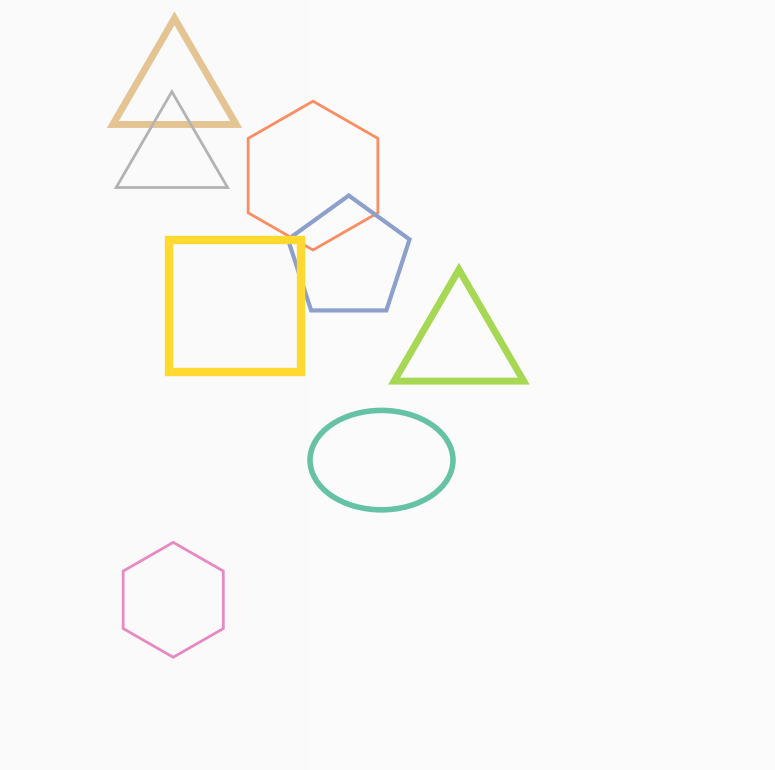[{"shape": "oval", "thickness": 2, "radius": 0.46, "center": [0.492, 0.402]}, {"shape": "hexagon", "thickness": 1, "radius": 0.48, "center": [0.404, 0.772]}, {"shape": "pentagon", "thickness": 1.5, "radius": 0.41, "center": [0.45, 0.664]}, {"shape": "hexagon", "thickness": 1, "radius": 0.37, "center": [0.224, 0.221]}, {"shape": "triangle", "thickness": 2.5, "radius": 0.48, "center": [0.592, 0.553]}, {"shape": "square", "thickness": 3, "radius": 0.43, "center": [0.303, 0.602]}, {"shape": "triangle", "thickness": 2.5, "radius": 0.46, "center": [0.225, 0.884]}, {"shape": "triangle", "thickness": 1, "radius": 0.41, "center": [0.222, 0.798]}]